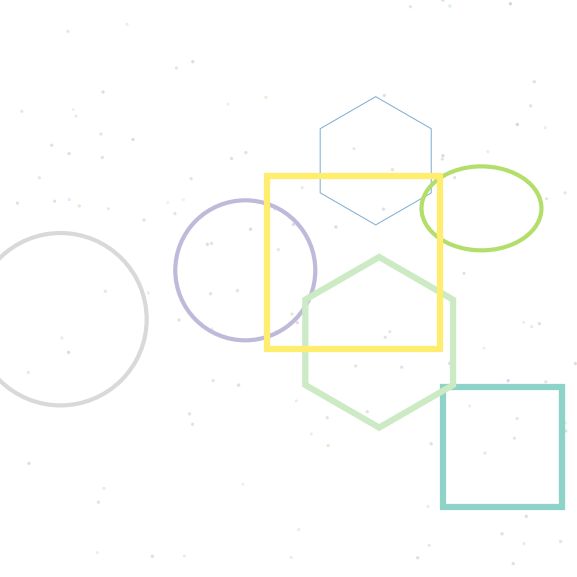[{"shape": "square", "thickness": 3, "radius": 0.52, "center": [0.87, 0.225]}, {"shape": "circle", "thickness": 2, "radius": 0.61, "center": [0.425, 0.531]}, {"shape": "hexagon", "thickness": 0.5, "radius": 0.56, "center": [0.651, 0.721]}, {"shape": "oval", "thickness": 2, "radius": 0.52, "center": [0.834, 0.638]}, {"shape": "circle", "thickness": 2, "radius": 0.75, "center": [0.105, 0.446]}, {"shape": "hexagon", "thickness": 3, "radius": 0.74, "center": [0.657, 0.406]}, {"shape": "square", "thickness": 3, "radius": 0.75, "center": [0.612, 0.545]}]